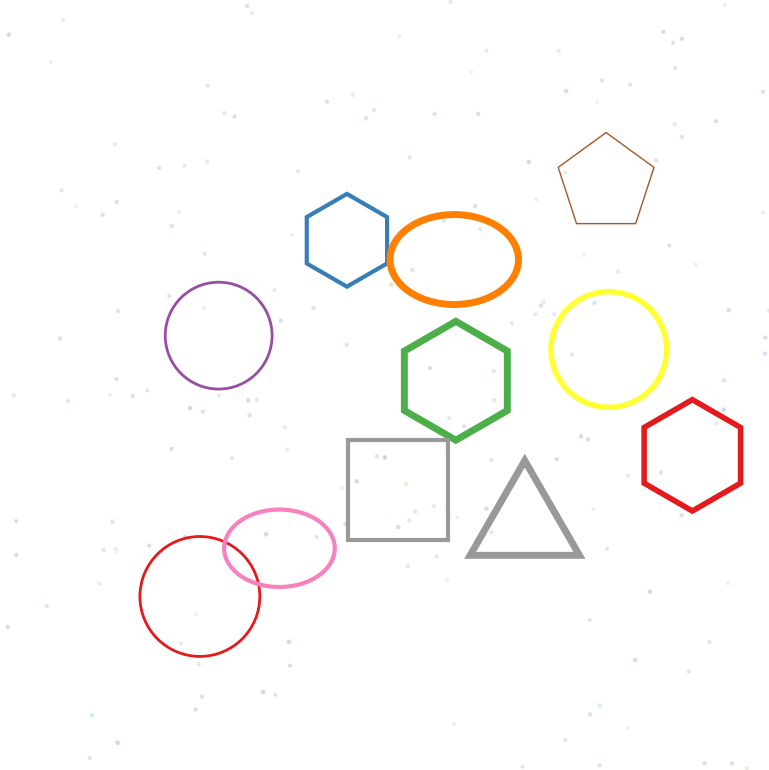[{"shape": "hexagon", "thickness": 2, "radius": 0.36, "center": [0.899, 0.409]}, {"shape": "circle", "thickness": 1, "radius": 0.39, "center": [0.26, 0.225]}, {"shape": "hexagon", "thickness": 1.5, "radius": 0.3, "center": [0.451, 0.688]}, {"shape": "hexagon", "thickness": 2.5, "radius": 0.39, "center": [0.592, 0.505]}, {"shape": "circle", "thickness": 1, "radius": 0.35, "center": [0.284, 0.564]}, {"shape": "oval", "thickness": 2.5, "radius": 0.42, "center": [0.59, 0.663]}, {"shape": "circle", "thickness": 2, "radius": 0.38, "center": [0.791, 0.546]}, {"shape": "pentagon", "thickness": 0.5, "radius": 0.33, "center": [0.787, 0.762]}, {"shape": "oval", "thickness": 1.5, "radius": 0.36, "center": [0.363, 0.288]}, {"shape": "square", "thickness": 1.5, "radius": 0.32, "center": [0.517, 0.364]}, {"shape": "triangle", "thickness": 2.5, "radius": 0.41, "center": [0.682, 0.32]}]